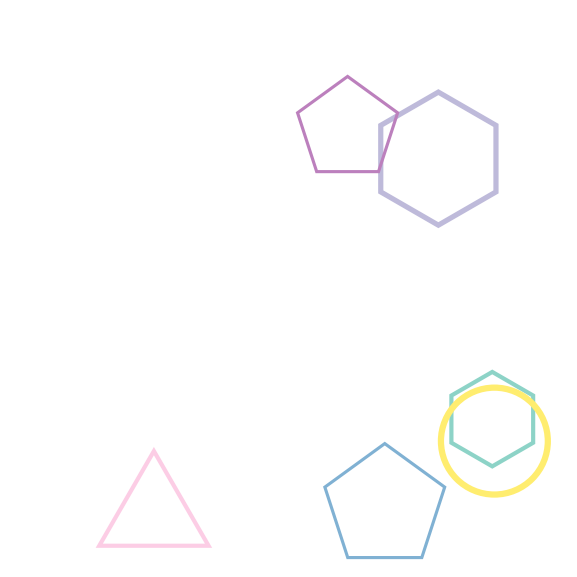[{"shape": "hexagon", "thickness": 2, "radius": 0.41, "center": [0.852, 0.273]}, {"shape": "hexagon", "thickness": 2.5, "radius": 0.58, "center": [0.759, 0.724]}, {"shape": "pentagon", "thickness": 1.5, "radius": 0.55, "center": [0.666, 0.122]}, {"shape": "triangle", "thickness": 2, "radius": 0.55, "center": [0.267, 0.109]}, {"shape": "pentagon", "thickness": 1.5, "radius": 0.46, "center": [0.602, 0.776]}, {"shape": "circle", "thickness": 3, "radius": 0.46, "center": [0.856, 0.235]}]